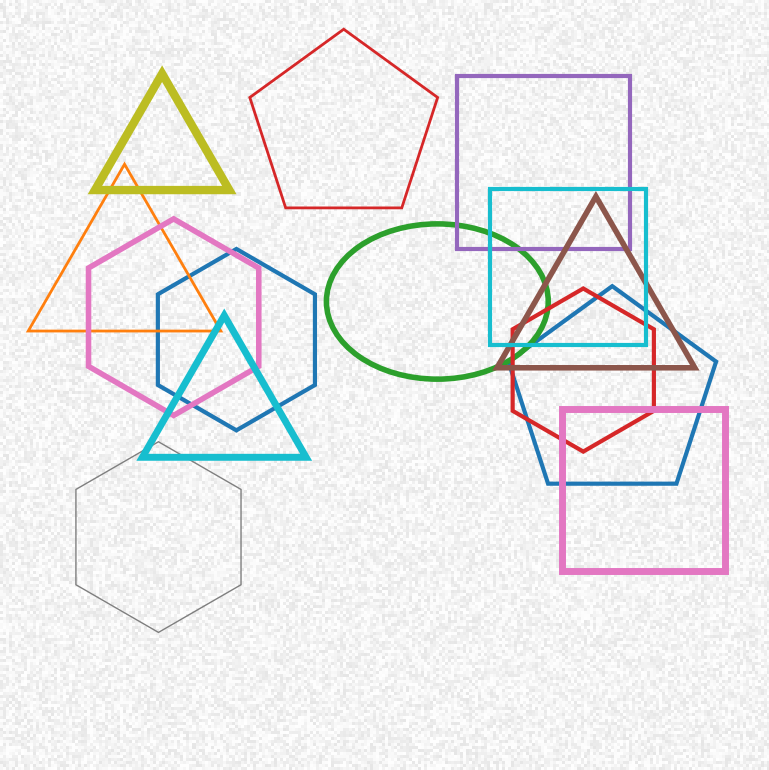[{"shape": "hexagon", "thickness": 1.5, "radius": 0.59, "center": [0.307, 0.559]}, {"shape": "pentagon", "thickness": 1.5, "radius": 0.71, "center": [0.795, 0.487]}, {"shape": "triangle", "thickness": 1, "radius": 0.72, "center": [0.162, 0.642]}, {"shape": "oval", "thickness": 2, "radius": 0.72, "center": [0.568, 0.608]}, {"shape": "hexagon", "thickness": 1.5, "radius": 0.53, "center": [0.757, 0.519]}, {"shape": "pentagon", "thickness": 1, "radius": 0.64, "center": [0.446, 0.834]}, {"shape": "square", "thickness": 1.5, "radius": 0.56, "center": [0.706, 0.789]}, {"shape": "triangle", "thickness": 2, "radius": 0.74, "center": [0.774, 0.597]}, {"shape": "square", "thickness": 2.5, "radius": 0.53, "center": [0.836, 0.363]}, {"shape": "hexagon", "thickness": 2, "radius": 0.64, "center": [0.226, 0.588]}, {"shape": "hexagon", "thickness": 0.5, "radius": 0.62, "center": [0.206, 0.302]}, {"shape": "triangle", "thickness": 3, "radius": 0.5, "center": [0.211, 0.804]}, {"shape": "square", "thickness": 1.5, "radius": 0.51, "center": [0.737, 0.654]}, {"shape": "triangle", "thickness": 2.5, "radius": 0.61, "center": [0.291, 0.468]}]